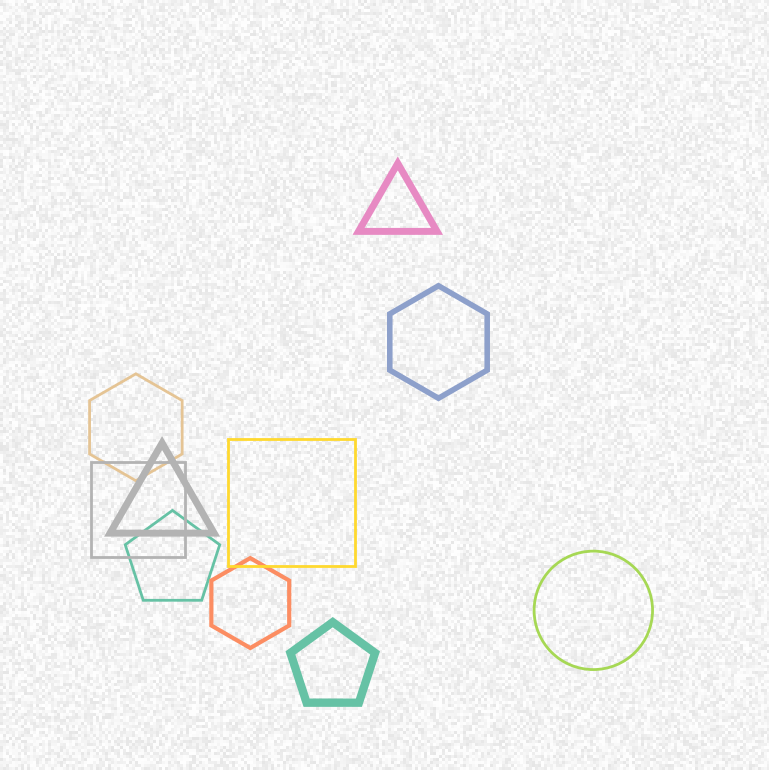[{"shape": "pentagon", "thickness": 3, "radius": 0.29, "center": [0.432, 0.134]}, {"shape": "pentagon", "thickness": 1, "radius": 0.32, "center": [0.224, 0.273]}, {"shape": "hexagon", "thickness": 1.5, "radius": 0.29, "center": [0.325, 0.217]}, {"shape": "hexagon", "thickness": 2, "radius": 0.37, "center": [0.569, 0.556]}, {"shape": "triangle", "thickness": 2.5, "radius": 0.29, "center": [0.517, 0.729]}, {"shape": "circle", "thickness": 1, "radius": 0.38, "center": [0.771, 0.207]}, {"shape": "square", "thickness": 1, "radius": 0.41, "center": [0.379, 0.347]}, {"shape": "hexagon", "thickness": 1, "radius": 0.35, "center": [0.176, 0.445]}, {"shape": "square", "thickness": 1, "radius": 0.31, "center": [0.179, 0.338]}, {"shape": "triangle", "thickness": 2.5, "radius": 0.39, "center": [0.211, 0.347]}]